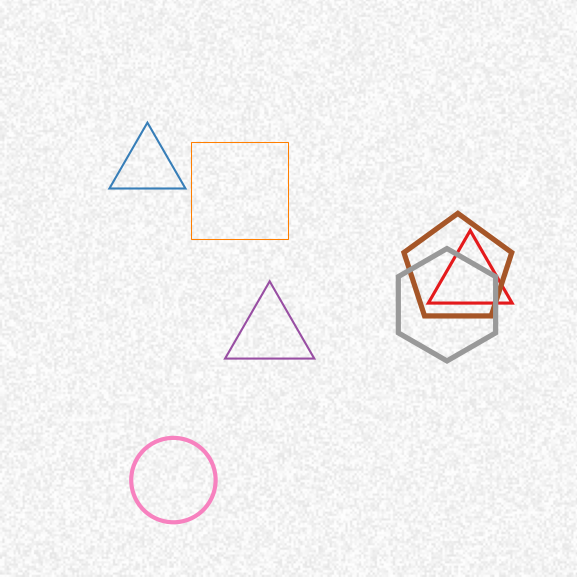[{"shape": "triangle", "thickness": 1.5, "radius": 0.42, "center": [0.814, 0.516]}, {"shape": "triangle", "thickness": 1, "radius": 0.38, "center": [0.255, 0.711]}, {"shape": "triangle", "thickness": 1, "radius": 0.45, "center": [0.467, 0.423]}, {"shape": "square", "thickness": 0.5, "radius": 0.42, "center": [0.414, 0.67]}, {"shape": "pentagon", "thickness": 2.5, "radius": 0.49, "center": [0.793, 0.531]}, {"shape": "circle", "thickness": 2, "radius": 0.37, "center": [0.3, 0.168]}, {"shape": "hexagon", "thickness": 2.5, "radius": 0.49, "center": [0.774, 0.471]}]